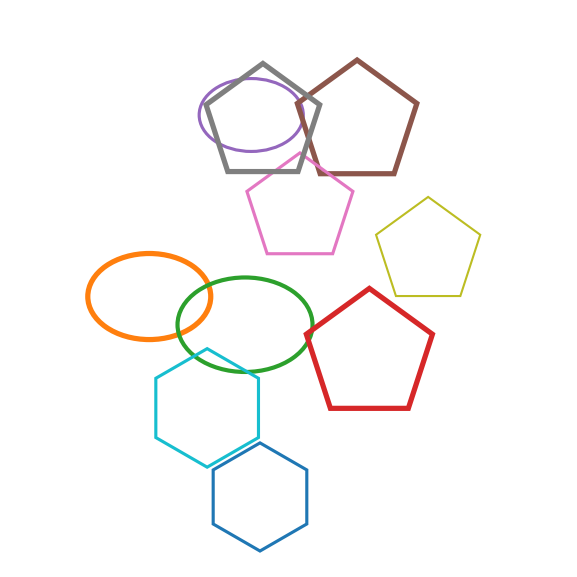[{"shape": "hexagon", "thickness": 1.5, "radius": 0.47, "center": [0.45, 0.139]}, {"shape": "oval", "thickness": 2.5, "radius": 0.53, "center": [0.258, 0.486]}, {"shape": "oval", "thickness": 2, "radius": 0.58, "center": [0.424, 0.437]}, {"shape": "pentagon", "thickness": 2.5, "radius": 0.57, "center": [0.64, 0.385]}, {"shape": "oval", "thickness": 1.5, "radius": 0.45, "center": [0.435, 0.8]}, {"shape": "pentagon", "thickness": 2.5, "radius": 0.54, "center": [0.618, 0.786]}, {"shape": "pentagon", "thickness": 1.5, "radius": 0.48, "center": [0.519, 0.638]}, {"shape": "pentagon", "thickness": 2.5, "radius": 0.52, "center": [0.455, 0.786]}, {"shape": "pentagon", "thickness": 1, "radius": 0.47, "center": [0.741, 0.563]}, {"shape": "hexagon", "thickness": 1.5, "radius": 0.51, "center": [0.359, 0.293]}]